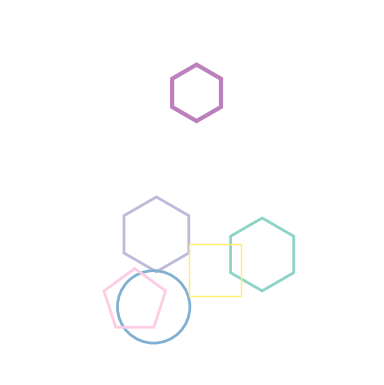[{"shape": "hexagon", "thickness": 2, "radius": 0.47, "center": [0.681, 0.339]}, {"shape": "hexagon", "thickness": 2, "radius": 0.49, "center": [0.406, 0.391]}, {"shape": "circle", "thickness": 2, "radius": 0.47, "center": [0.399, 0.203]}, {"shape": "pentagon", "thickness": 2, "radius": 0.42, "center": [0.35, 0.218]}, {"shape": "hexagon", "thickness": 3, "radius": 0.37, "center": [0.511, 0.759]}, {"shape": "square", "thickness": 1, "radius": 0.34, "center": [0.558, 0.298]}]